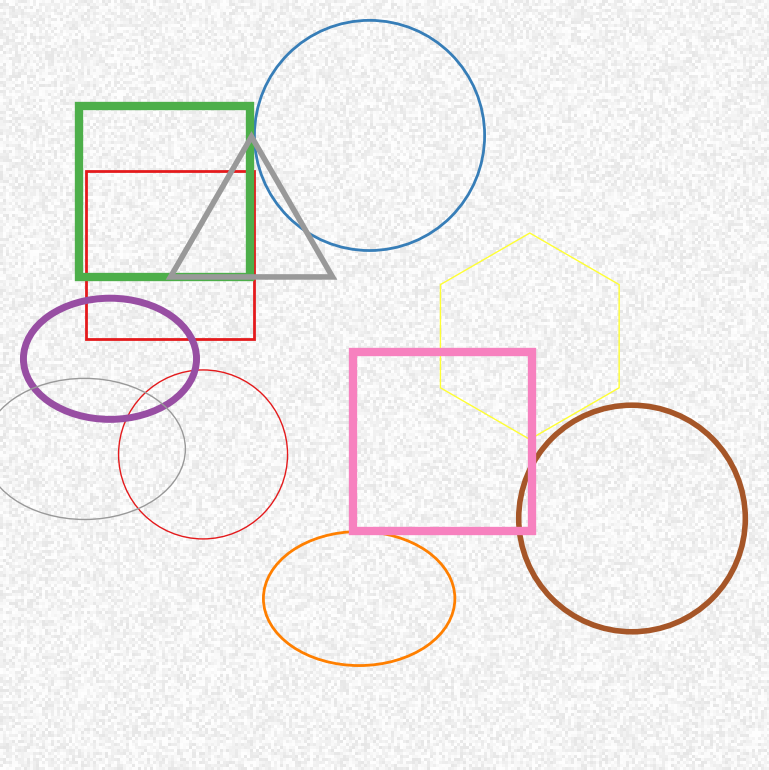[{"shape": "square", "thickness": 1, "radius": 0.54, "center": [0.221, 0.669]}, {"shape": "circle", "thickness": 0.5, "radius": 0.55, "center": [0.264, 0.41]}, {"shape": "circle", "thickness": 1, "radius": 0.75, "center": [0.48, 0.824]}, {"shape": "square", "thickness": 3, "radius": 0.56, "center": [0.213, 0.751]}, {"shape": "oval", "thickness": 2.5, "radius": 0.56, "center": [0.143, 0.534]}, {"shape": "oval", "thickness": 1, "radius": 0.62, "center": [0.466, 0.223]}, {"shape": "hexagon", "thickness": 0.5, "radius": 0.67, "center": [0.688, 0.563]}, {"shape": "circle", "thickness": 2, "radius": 0.74, "center": [0.821, 0.327]}, {"shape": "square", "thickness": 3, "radius": 0.58, "center": [0.575, 0.427]}, {"shape": "oval", "thickness": 0.5, "radius": 0.65, "center": [0.11, 0.417]}, {"shape": "triangle", "thickness": 2, "radius": 0.61, "center": [0.327, 0.701]}]